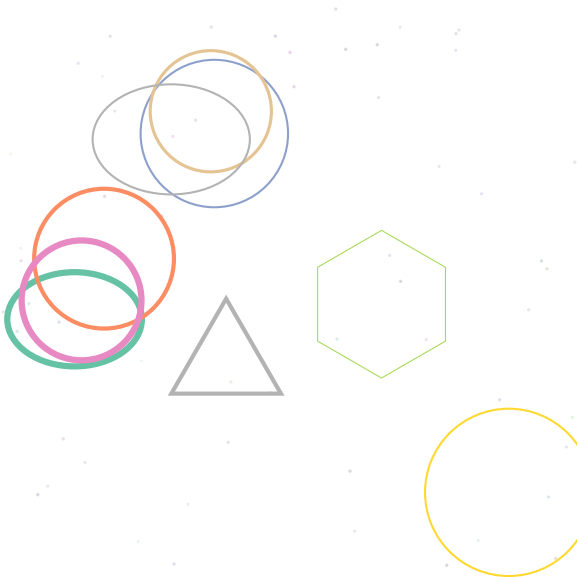[{"shape": "oval", "thickness": 3, "radius": 0.58, "center": [0.129, 0.446]}, {"shape": "circle", "thickness": 2, "radius": 0.61, "center": [0.18, 0.551]}, {"shape": "circle", "thickness": 1, "radius": 0.64, "center": [0.371, 0.768]}, {"shape": "circle", "thickness": 3, "radius": 0.52, "center": [0.141, 0.479]}, {"shape": "hexagon", "thickness": 0.5, "radius": 0.64, "center": [0.661, 0.472]}, {"shape": "circle", "thickness": 1, "radius": 0.72, "center": [0.881, 0.147]}, {"shape": "circle", "thickness": 1.5, "radius": 0.52, "center": [0.365, 0.806]}, {"shape": "triangle", "thickness": 2, "radius": 0.55, "center": [0.392, 0.372]}, {"shape": "oval", "thickness": 1, "radius": 0.68, "center": [0.297, 0.758]}]